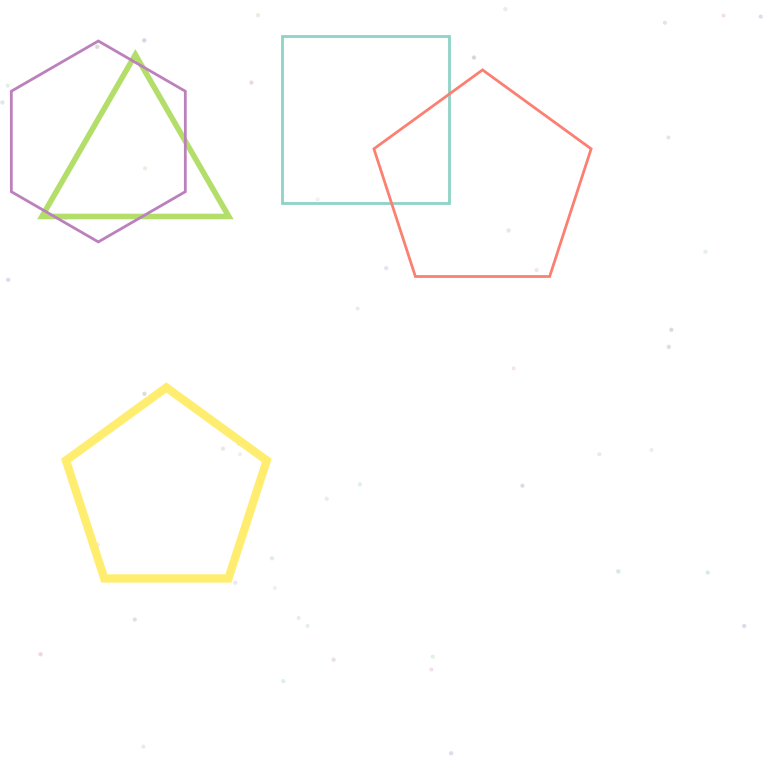[{"shape": "square", "thickness": 1, "radius": 0.54, "center": [0.475, 0.845]}, {"shape": "pentagon", "thickness": 1, "radius": 0.74, "center": [0.627, 0.761]}, {"shape": "triangle", "thickness": 2, "radius": 0.7, "center": [0.176, 0.789]}, {"shape": "hexagon", "thickness": 1, "radius": 0.65, "center": [0.128, 0.816]}, {"shape": "pentagon", "thickness": 3, "radius": 0.69, "center": [0.216, 0.36]}]